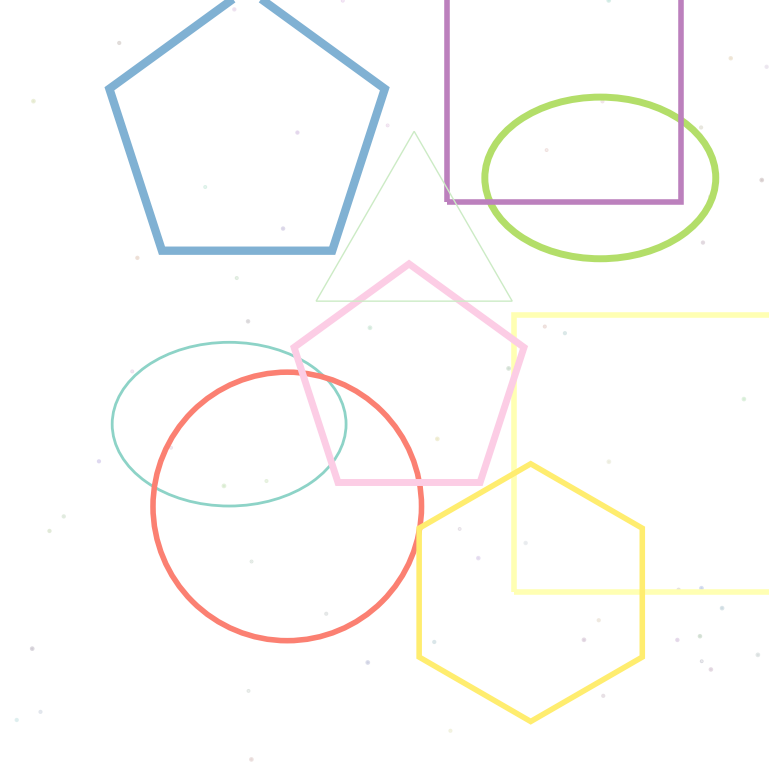[{"shape": "oval", "thickness": 1, "radius": 0.76, "center": [0.298, 0.449]}, {"shape": "square", "thickness": 2, "radius": 0.9, "center": [0.848, 0.411]}, {"shape": "circle", "thickness": 2, "radius": 0.87, "center": [0.373, 0.342]}, {"shape": "pentagon", "thickness": 3, "radius": 0.94, "center": [0.321, 0.827]}, {"shape": "oval", "thickness": 2.5, "radius": 0.75, "center": [0.78, 0.769]}, {"shape": "pentagon", "thickness": 2.5, "radius": 0.78, "center": [0.531, 0.5]}, {"shape": "square", "thickness": 2, "radius": 0.76, "center": [0.732, 0.889]}, {"shape": "triangle", "thickness": 0.5, "radius": 0.74, "center": [0.538, 0.682]}, {"shape": "hexagon", "thickness": 2, "radius": 0.84, "center": [0.689, 0.23]}]